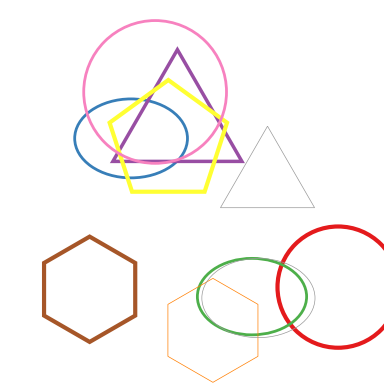[{"shape": "circle", "thickness": 3, "radius": 0.79, "center": [0.878, 0.254]}, {"shape": "oval", "thickness": 2, "radius": 0.73, "center": [0.34, 0.641]}, {"shape": "oval", "thickness": 2, "radius": 0.71, "center": [0.655, 0.23]}, {"shape": "triangle", "thickness": 2.5, "radius": 0.97, "center": [0.461, 0.678]}, {"shape": "hexagon", "thickness": 0.5, "radius": 0.68, "center": [0.553, 0.142]}, {"shape": "pentagon", "thickness": 3, "radius": 0.8, "center": [0.437, 0.632]}, {"shape": "hexagon", "thickness": 3, "radius": 0.68, "center": [0.233, 0.249]}, {"shape": "circle", "thickness": 2, "radius": 0.93, "center": [0.403, 0.761]}, {"shape": "oval", "thickness": 0.5, "radius": 0.73, "center": [0.671, 0.226]}, {"shape": "triangle", "thickness": 0.5, "radius": 0.71, "center": [0.695, 0.531]}]